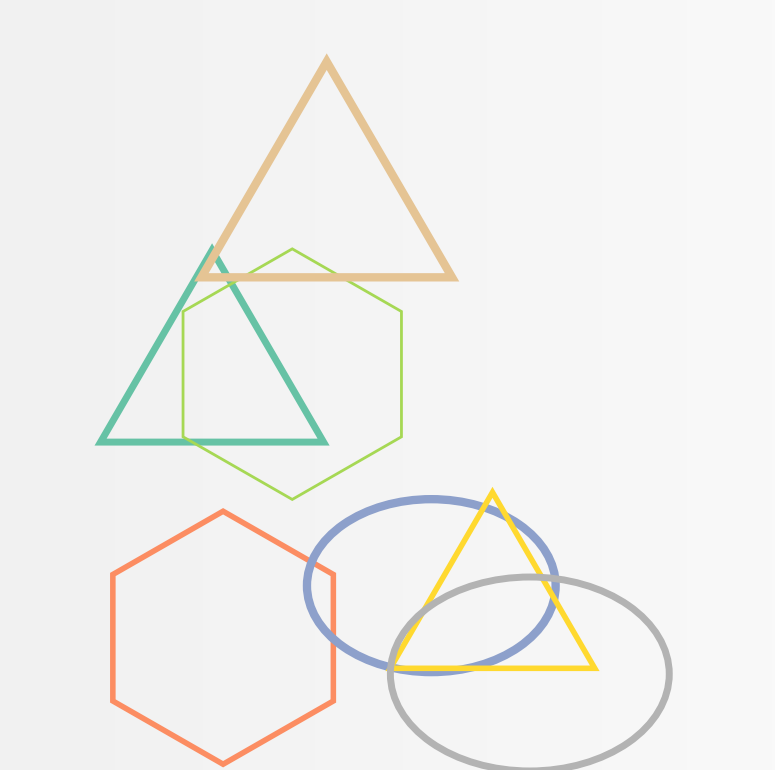[{"shape": "triangle", "thickness": 2.5, "radius": 0.83, "center": [0.274, 0.509]}, {"shape": "hexagon", "thickness": 2, "radius": 0.82, "center": [0.288, 0.172]}, {"shape": "oval", "thickness": 3, "radius": 0.8, "center": [0.557, 0.239]}, {"shape": "hexagon", "thickness": 1, "radius": 0.81, "center": [0.377, 0.514]}, {"shape": "triangle", "thickness": 2, "radius": 0.76, "center": [0.635, 0.208]}, {"shape": "triangle", "thickness": 3, "radius": 0.93, "center": [0.422, 0.733]}, {"shape": "oval", "thickness": 2.5, "radius": 0.9, "center": [0.684, 0.125]}]